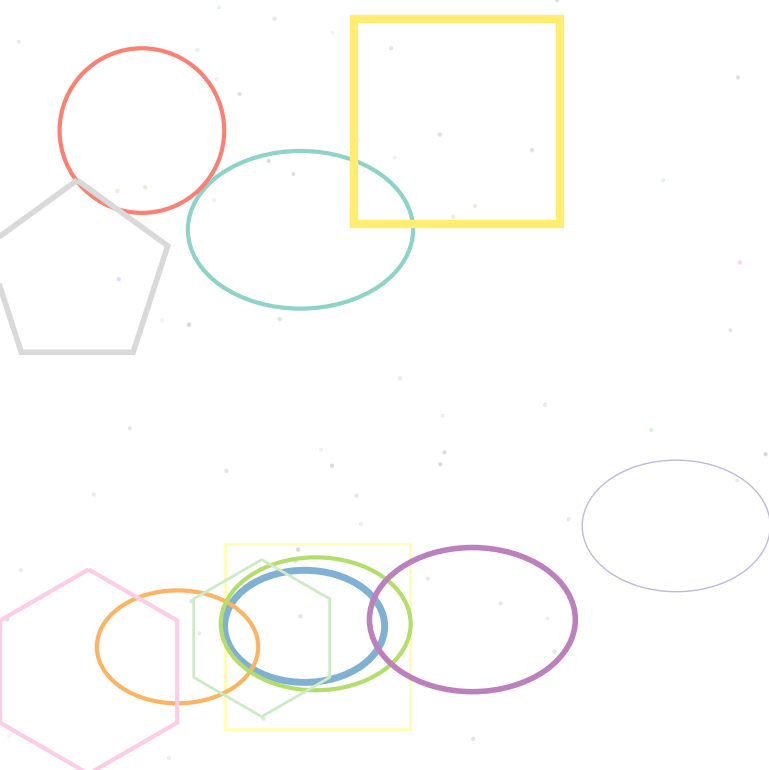[{"shape": "oval", "thickness": 1.5, "radius": 0.73, "center": [0.39, 0.702]}, {"shape": "square", "thickness": 1, "radius": 0.6, "center": [0.412, 0.173]}, {"shape": "oval", "thickness": 0.5, "radius": 0.61, "center": [0.878, 0.317]}, {"shape": "circle", "thickness": 1.5, "radius": 0.53, "center": [0.184, 0.83]}, {"shape": "oval", "thickness": 2.5, "radius": 0.52, "center": [0.396, 0.187]}, {"shape": "oval", "thickness": 1.5, "radius": 0.52, "center": [0.231, 0.16]}, {"shape": "oval", "thickness": 1.5, "radius": 0.62, "center": [0.41, 0.19]}, {"shape": "hexagon", "thickness": 1.5, "radius": 0.66, "center": [0.115, 0.128]}, {"shape": "pentagon", "thickness": 2, "radius": 0.62, "center": [0.1, 0.642]}, {"shape": "oval", "thickness": 2, "radius": 0.67, "center": [0.614, 0.195]}, {"shape": "hexagon", "thickness": 1, "radius": 0.51, "center": [0.34, 0.171]}, {"shape": "square", "thickness": 3, "radius": 0.67, "center": [0.594, 0.842]}]